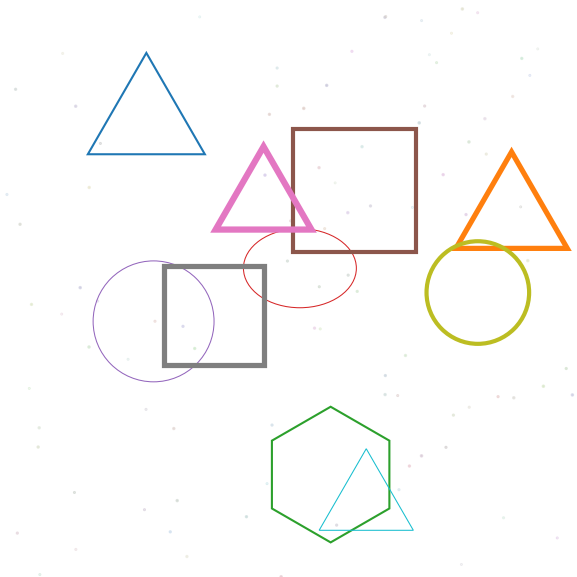[{"shape": "triangle", "thickness": 1, "radius": 0.58, "center": [0.253, 0.791]}, {"shape": "triangle", "thickness": 2.5, "radius": 0.56, "center": [0.886, 0.625]}, {"shape": "hexagon", "thickness": 1, "radius": 0.59, "center": [0.573, 0.177]}, {"shape": "oval", "thickness": 0.5, "radius": 0.49, "center": [0.519, 0.535]}, {"shape": "circle", "thickness": 0.5, "radius": 0.52, "center": [0.266, 0.443]}, {"shape": "square", "thickness": 2, "radius": 0.53, "center": [0.613, 0.669]}, {"shape": "triangle", "thickness": 3, "radius": 0.48, "center": [0.456, 0.65]}, {"shape": "square", "thickness": 2.5, "radius": 0.43, "center": [0.371, 0.453]}, {"shape": "circle", "thickness": 2, "radius": 0.44, "center": [0.827, 0.493]}, {"shape": "triangle", "thickness": 0.5, "radius": 0.47, "center": [0.634, 0.128]}]